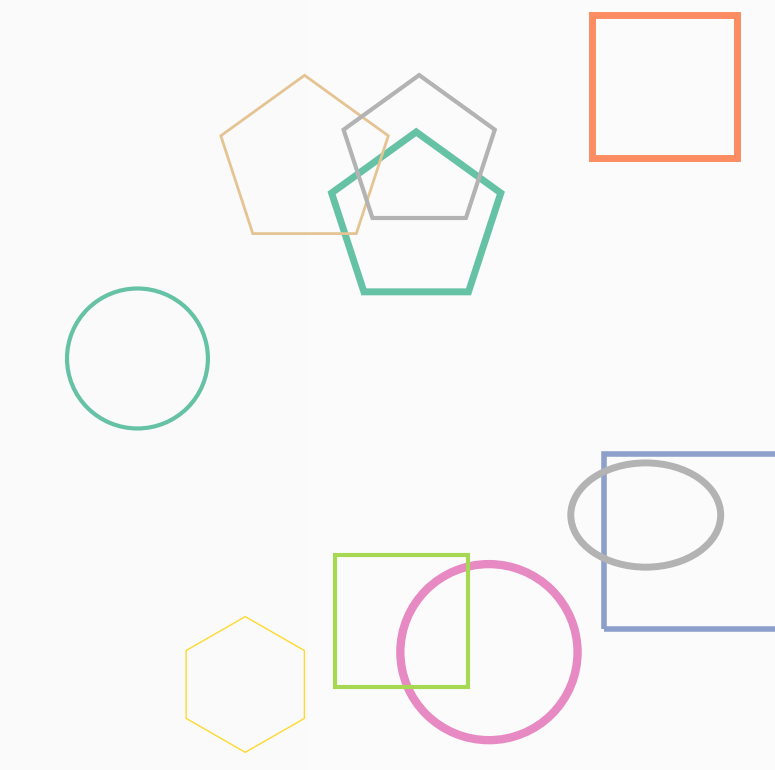[{"shape": "circle", "thickness": 1.5, "radius": 0.45, "center": [0.177, 0.534]}, {"shape": "pentagon", "thickness": 2.5, "radius": 0.57, "center": [0.537, 0.714]}, {"shape": "square", "thickness": 2.5, "radius": 0.47, "center": [0.857, 0.888]}, {"shape": "square", "thickness": 2, "radius": 0.57, "center": [0.893, 0.297]}, {"shape": "circle", "thickness": 3, "radius": 0.57, "center": [0.631, 0.153]}, {"shape": "square", "thickness": 1.5, "radius": 0.43, "center": [0.518, 0.194]}, {"shape": "hexagon", "thickness": 0.5, "radius": 0.44, "center": [0.316, 0.111]}, {"shape": "pentagon", "thickness": 1, "radius": 0.57, "center": [0.393, 0.789]}, {"shape": "pentagon", "thickness": 1.5, "radius": 0.51, "center": [0.541, 0.8]}, {"shape": "oval", "thickness": 2.5, "radius": 0.48, "center": [0.833, 0.331]}]